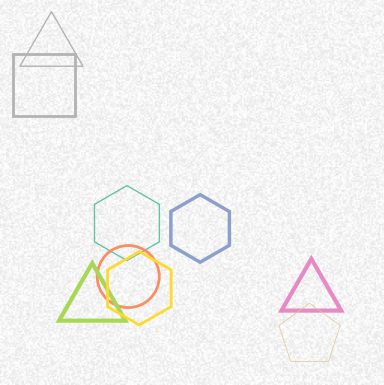[{"shape": "hexagon", "thickness": 1, "radius": 0.49, "center": [0.33, 0.421]}, {"shape": "circle", "thickness": 2, "radius": 0.4, "center": [0.333, 0.282]}, {"shape": "hexagon", "thickness": 2.5, "radius": 0.44, "center": [0.52, 0.407]}, {"shape": "triangle", "thickness": 3, "radius": 0.45, "center": [0.809, 0.238]}, {"shape": "triangle", "thickness": 3, "radius": 0.5, "center": [0.24, 0.217]}, {"shape": "hexagon", "thickness": 2, "radius": 0.48, "center": [0.362, 0.251]}, {"shape": "pentagon", "thickness": 0.5, "radius": 0.42, "center": [0.804, 0.129]}, {"shape": "square", "thickness": 2, "radius": 0.4, "center": [0.114, 0.778]}, {"shape": "triangle", "thickness": 1, "radius": 0.47, "center": [0.134, 0.875]}]